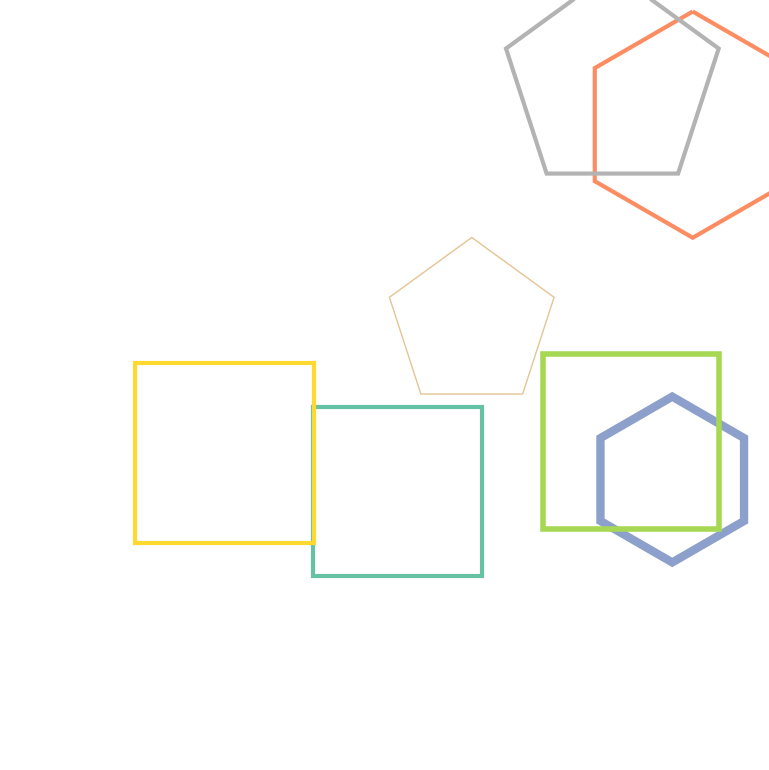[{"shape": "square", "thickness": 1.5, "radius": 0.55, "center": [0.516, 0.362]}, {"shape": "hexagon", "thickness": 1.5, "radius": 0.73, "center": [0.9, 0.838]}, {"shape": "hexagon", "thickness": 3, "radius": 0.54, "center": [0.873, 0.377]}, {"shape": "square", "thickness": 2, "radius": 0.57, "center": [0.819, 0.427]}, {"shape": "square", "thickness": 1.5, "radius": 0.58, "center": [0.291, 0.412]}, {"shape": "pentagon", "thickness": 0.5, "radius": 0.56, "center": [0.613, 0.579]}, {"shape": "pentagon", "thickness": 1.5, "radius": 0.73, "center": [0.795, 0.892]}]